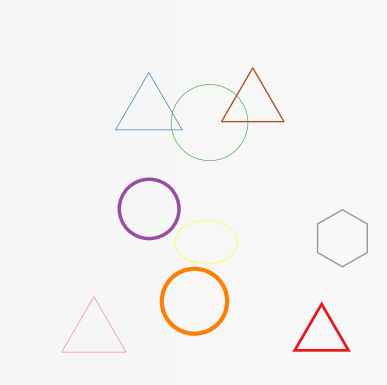[{"shape": "triangle", "thickness": 2, "radius": 0.4, "center": [0.83, 0.13]}, {"shape": "triangle", "thickness": 0.5, "radius": 0.5, "center": [0.384, 0.712]}, {"shape": "circle", "thickness": 0.5, "radius": 0.5, "center": [0.541, 0.682]}, {"shape": "circle", "thickness": 2.5, "radius": 0.39, "center": [0.385, 0.457]}, {"shape": "circle", "thickness": 3, "radius": 0.42, "center": [0.502, 0.217]}, {"shape": "oval", "thickness": 0.5, "radius": 0.4, "center": [0.532, 0.371]}, {"shape": "triangle", "thickness": 1, "radius": 0.47, "center": [0.652, 0.731]}, {"shape": "triangle", "thickness": 0.5, "radius": 0.48, "center": [0.242, 0.133]}, {"shape": "hexagon", "thickness": 1, "radius": 0.37, "center": [0.884, 0.381]}]